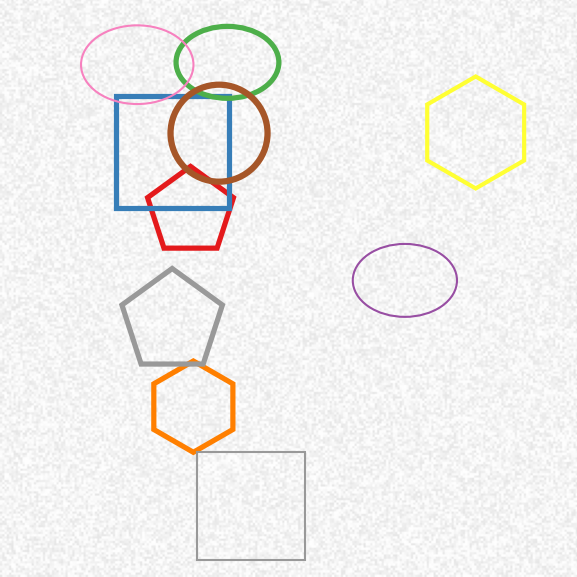[{"shape": "pentagon", "thickness": 2.5, "radius": 0.39, "center": [0.33, 0.633]}, {"shape": "square", "thickness": 2.5, "radius": 0.49, "center": [0.299, 0.736]}, {"shape": "oval", "thickness": 2.5, "radius": 0.44, "center": [0.394, 0.891]}, {"shape": "oval", "thickness": 1, "radius": 0.45, "center": [0.701, 0.514]}, {"shape": "hexagon", "thickness": 2.5, "radius": 0.4, "center": [0.335, 0.295]}, {"shape": "hexagon", "thickness": 2, "radius": 0.48, "center": [0.824, 0.77]}, {"shape": "circle", "thickness": 3, "radius": 0.42, "center": [0.379, 0.769]}, {"shape": "oval", "thickness": 1, "radius": 0.49, "center": [0.238, 0.887]}, {"shape": "square", "thickness": 1, "radius": 0.47, "center": [0.434, 0.123]}, {"shape": "pentagon", "thickness": 2.5, "radius": 0.46, "center": [0.298, 0.443]}]